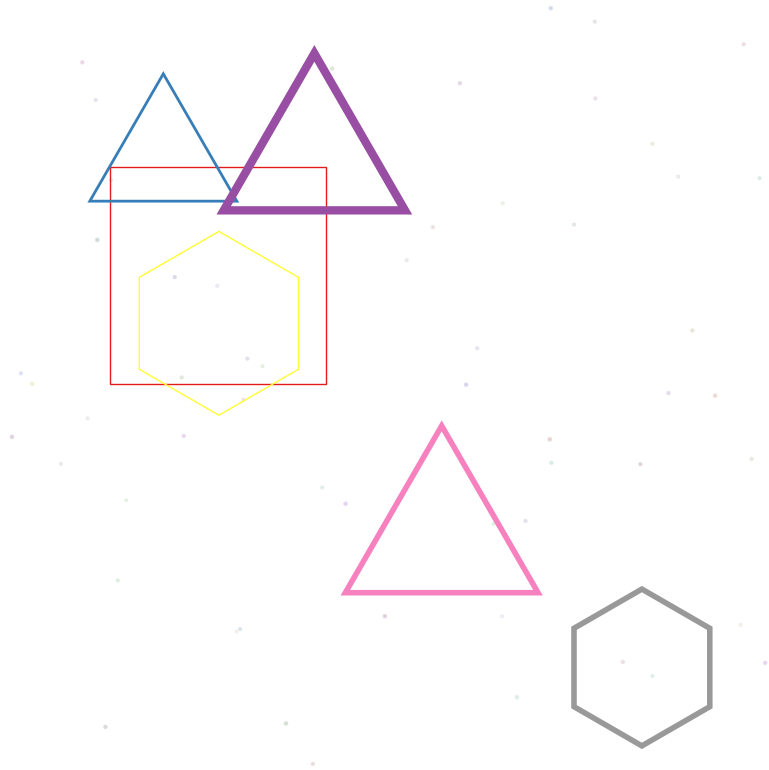[{"shape": "square", "thickness": 0.5, "radius": 0.7, "center": [0.283, 0.642]}, {"shape": "triangle", "thickness": 1, "radius": 0.55, "center": [0.212, 0.794]}, {"shape": "triangle", "thickness": 3, "radius": 0.68, "center": [0.408, 0.795]}, {"shape": "hexagon", "thickness": 0.5, "radius": 0.6, "center": [0.284, 0.58]}, {"shape": "triangle", "thickness": 2, "radius": 0.72, "center": [0.574, 0.302]}, {"shape": "hexagon", "thickness": 2, "radius": 0.51, "center": [0.834, 0.133]}]